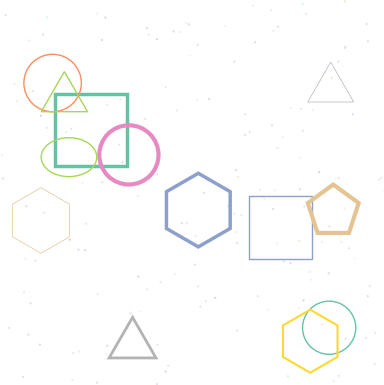[{"shape": "square", "thickness": 2.5, "radius": 0.47, "center": [0.236, 0.662]}, {"shape": "circle", "thickness": 1, "radius": 0.35, "center": [0.855, 0.149]}, {"shape": "circle", "thickness": 1, "radius": 0.37, "center": [0.137, 0.784]}, {"shape": "square", "thickness": 1, "radius": 0.41, "center": [0.728, 0.409]}, {"shape": "hexagon", "thickness": 2.5, "radius": 0.48, "center": [0.515, 0.454]}, {"shape": "circle", "thickness": 3, "radius": 0.38, "center": [0.335, 0.598]}, {"shape": "triangle", "thickness": 1, "radius": 0.35, "center": [0.167, 0.745]}, {"shape": "oval", "thickness": 1, "radius": 0.36, "center": [0.179, 0.592]}, {"shape": "hexagon", "thickness": 1.5, "radius": 0.41, "center": [0.806, 0.114]}, {"shape": "pentagon", "thickness": 3, "radius": 0.35, "center": [0.866, 0.451]}, {"shape": "hexagon", "thickness": 0.5, "radius": 0.43, "center": [0.106, 0.427]}, {"shape": "triangle", "thickness": 0.5, "radius": 0.34, "center": [0.859, 0.77]}, {"shape": "triangle", "thickness": 2, "radius": 0.35, "center": [0.344, 0.105]}]